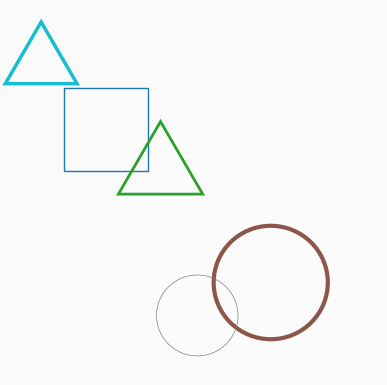[{"shape": "square", "thickness": 1, "radius": 0.54, "center": [0.274, 0.663]}, {"shape": "triangle", "thickness": 2, "radius": 0.63, "center": [0.414, 0.559]}, {"shape": "circle", "thickness": 3, "radius": 0.74, "center": [0.699, 0.266]}, {"shape": "circle", "thickness": 0.5, "radius": 0.53, "center": [0.509, 0.181]}, {"shape": "triangle", "thickness": 2.5, "radius": 0.53, "center": [0.106, 0.836]}]